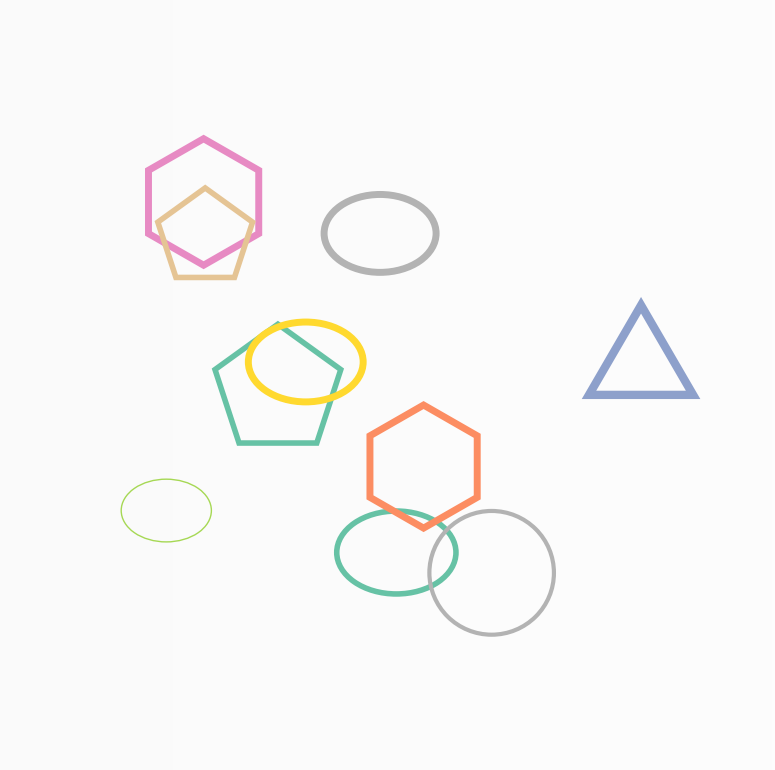[{"shape": "pentagon", "thickness": 2, "radius": 0.43, "center": [0.359, 0.494]}, {"shape": "oval", "thickness": 2, "radius": 0.38, "center": [0.511, 0.282]}, {"shape": "hexagon", "thickness": 2.5, "radius": 0.4, "center": [0.547, 0.394]}, {"shape": "triangle", "thickness": 3, "radius": 0.39, "center": [0.827, 0.526]}, {"shape": "hexagon", "thickness": 2.5, "radius": 0.41, "center": [0.263, 0.738]}, {"shape": "oval", "thickness": 0.5, "radius": 0.29, "center": [0.215, 0.337]}, {"shape": "oval", "thickness": 2.5, "radius": 0.37, "center": [0.395, 0.53]}, {"shape": "pentagon", "thickness": 2, "radius": 0.32, "center": [0.265, 0.692]}, {"shape": "circle", "thickness": 1.5, "radius": 0.4, "center": [0.634, 0.256]}, {"shape": "oval", "thickness": 2.5, "radius": 0.36, "center": [0.49, 0.697]}]